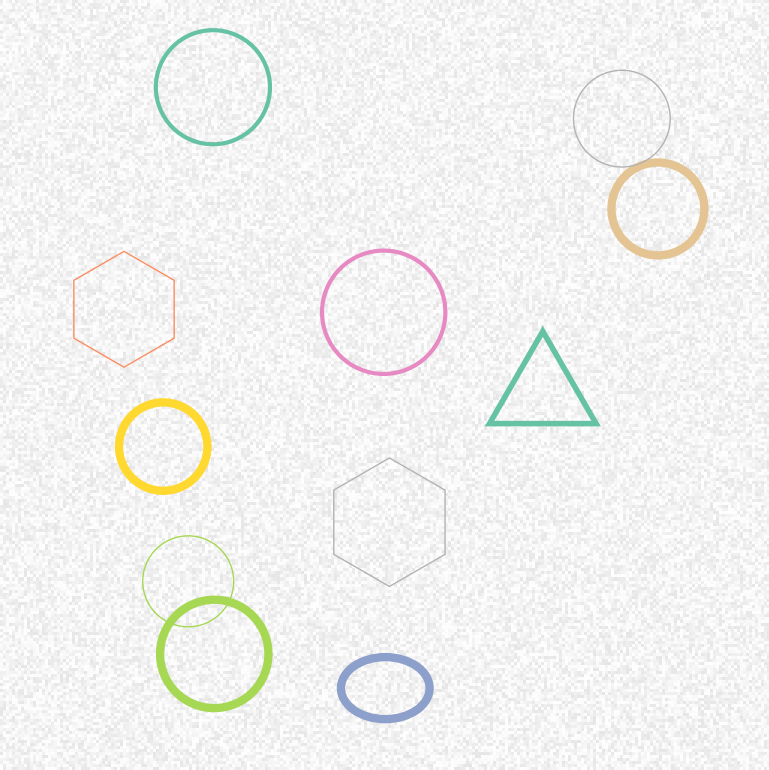[{"shape": "triangle", "thickness": 2, "radius": 0.4, "center": [0.705, 0.49]}, {"shape": "circle", "thickness": 1.5, "radius": 0.37, "center": [0.277, 0.887]}, {"shape": "hexagon", "thickness": 0.5, "radius": 0.38, "center": [0.161, 0.598]}, {"shape": "oval", "thickness": 3, "radius": 0.29, "center": [0.5, 0.106]}, {"shape": "circle", "thickness": 1.5, "radius": 0.4, "center": [0.498, 0.594]}, {"shape": "circle", "thickness": 0.5, "radius": 0.3, "center": [0.244, 0.245]}, {"shape": "circle", "thickness": 3, "radius": 0.35, "center": [0.278, 0.151]}, {"shape": "circle", "thickness": 3, "radius": 0.29, "center": [0.212, 0.42]}, {"shape": "circle", "thickness": 3, "radius": 0.3, "center": [0.854, 0.729]}, {"shape": "hexagon", "thickness": 0.5, "radius": 0.42, "center": [0.506, 0.322]}, {"shape": "circle", "thickness": 0.5, "radius": 0.31, "center": [0.808, 0.846]}]